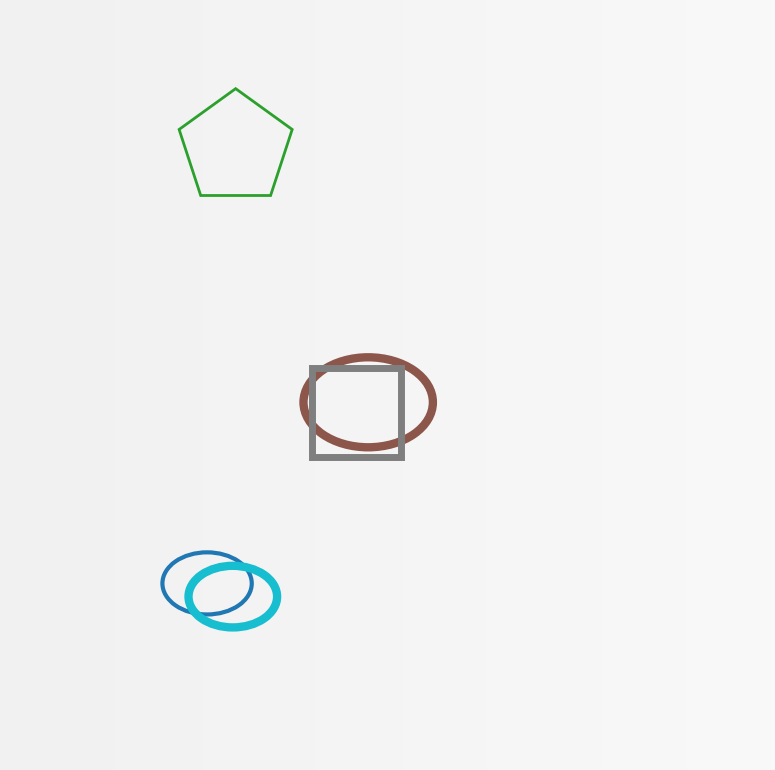[{"shape": "oval", "thickness": 1.5, "radius": 0.29, "center": [0.267, 0.242]}, {"shape": "pentagon", "thickness": 1, "radius": 0.38, "center": [0.304, 0.808]}, {"shape": "oval", "thickness": 3, "radius": 0.42, "center": [0.475, 0.478]}, {"shape": "square", "thickness": 2.5, "radius": 0.29, "center": [0.46, 0.464]}, {"shape": "oval", "thickness": 3, "radius": 0.29, "center": [0.3, 0.225]}]